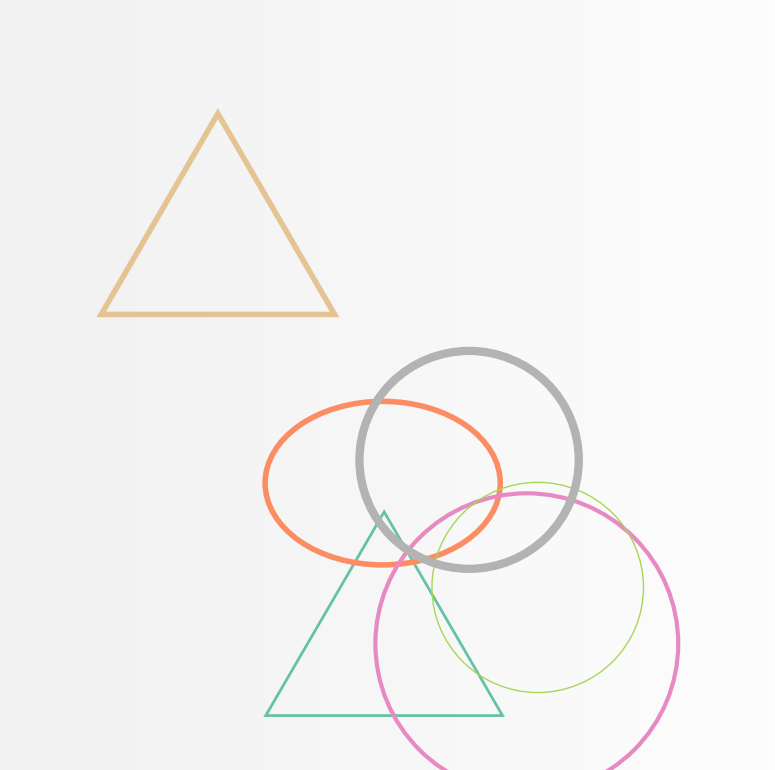[{"shape": "triangle", "thickness": 1, "radius": 0.88, "center": [0.496, 0.159]}, {"shape": "oval", "thickness": 2, "radius": 0.76, "center": [0.494, 0.373]}, {"shape": "circle", "thickness": 1.5, "radius": 0.98, "center": [0.68, 0.164]}, {"shape": "circle", "thickness": 0.5, "radius": 0.68, "center": [0.694, 0.237]}, {"shape": "triangle", "thickness": 2, "radius": 0.87, "center": [0.281, 0.679]}, {"shape": "circle", "thickness": 3, "radius": 0.71, "center": [0.605, 0.403]}]